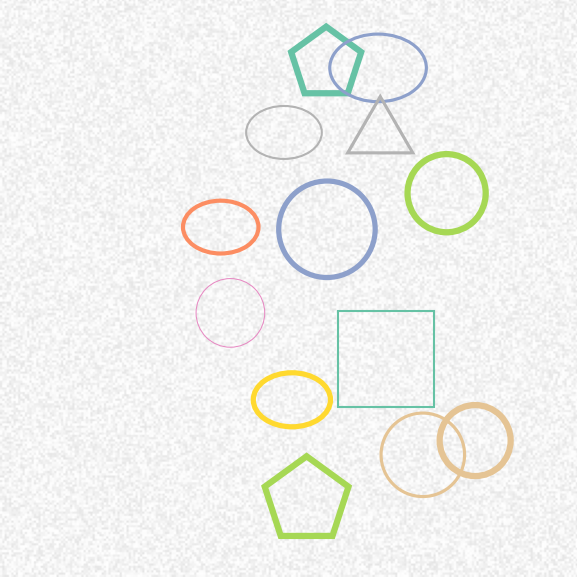[{"shape": "pentagon", "thickness": 3, "radius": 0.32, "center": [0.565, 0.889]}, {"shape": "square", "thickness": 1, "radius": 0.42, "center": [0.669, 0.378]}, {"shape": "oval", "thickness": 2, "radius": 0.33, "center": [0.382, 0.606]}, {"shape": "oval", "thickness": 1.5, "radius": 0.42, "center": [0.655, 0.882]}, {"shape": "circle", "thickness": 2.5, "radius": 0.42, "center": [0.566, 0.602]}, {"shape": "circle", "thickness": 0.5, "radius": 0.3, "center": [0.399, 0.457]}, {"shape": "circle", "thickness": 3, "radius": 0.34, "center": [0.773, 0.665]}, {"shape": "pentagon", "thickness": 3, "radius": 0.38, "center": [0.531, 0.133]}, {"shape": "oval", "thickness": 2.5, "radius": 0.33, "center": [0.505, 0.307]}, {"shape": "circle", "thickness": 1.5, "radius": 0.36, "center": [0.732, 0.212]}, {"shape": "circle", "thickness": 3, "radius": 0.31, "center": [0.823, 0.236]}, {"shape": "oval", "thickness": 1, "radius": 0.33, "center": [0.492, 0.77]}, {"shape": "triangle", "thickness": 1.5, "radius": 0.33, "center": [0.658, 0.767]}]